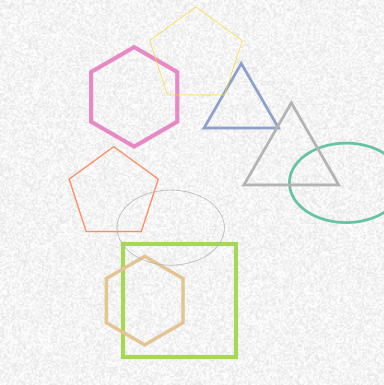[{"shape": "oval", "thickness": 2, "radius": 0.74, "center": [0.899, 0.525]}, {"shape": "pentagon", "thickness": 1, "radius": 0.61, "center": [0.295, 0.497]}, {"shape": "triangle", "thickness": 2, "radius": 0.56, "center": [0.627, 0.723]}, {"shape": "hexagon", "thickness": 3, "radius": 0.65, "center": [0.349, 0.748]}, {"shape": "square", "thickness": 3, "radius": 0.74, "center": [0.466, 0.22]}, {"shape": "pentagon", "thickness": 0.5, "radius": 0.63, "center": [0.509, 0.856]}, {"shape": "hexagon", "thickness": 2.5, "radius": 0.57, "center": [0.376, 0.219]}, {"shape": "triangle", "thickness": 2, "radius": 0.71, "center": [0.757, 0.591]}, {"shape": "oval", "thickness": 0.5, "radius": 0.7, "center": [0.443, 0.409]}]